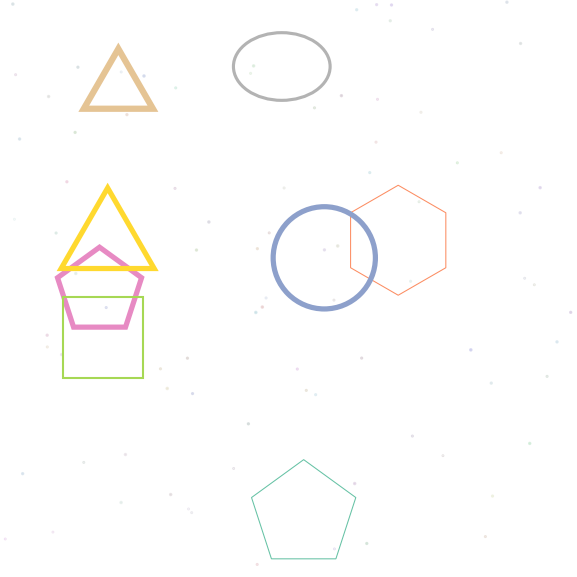[{"shape": "pentagon", "thickness": 0.5, "radius": 0.47, "center": [0.526, 0.108]}, {"shape": "hexagon", "thickness": 0.5, "radius": 0.48, "center": [0.69, 0.583]}, {"shape": "circle", "thickness": 2.5, "radius": 0.44, "center": [0.562, 0.553]}, {"shape": "pentagon", "thickness": 2.5, "radius": 0.38, "center": [0.172, 0.495]}, {"shape": "square", "thickness": 1, "radius": 0.35, "center": [0.178, 0.415]}, {"shape": "triangle", "thickness": 2.5, "radius": 0.47, "center": [0.186, 0.581]}, {"shape": "triangle", "thickness": 3, "radius": 0.35, "center": [0.205, 0.845]}, {"shape": "oval", "thickness": 1.5, "radius": 0.42, "center": [0.488, 0.884]}]